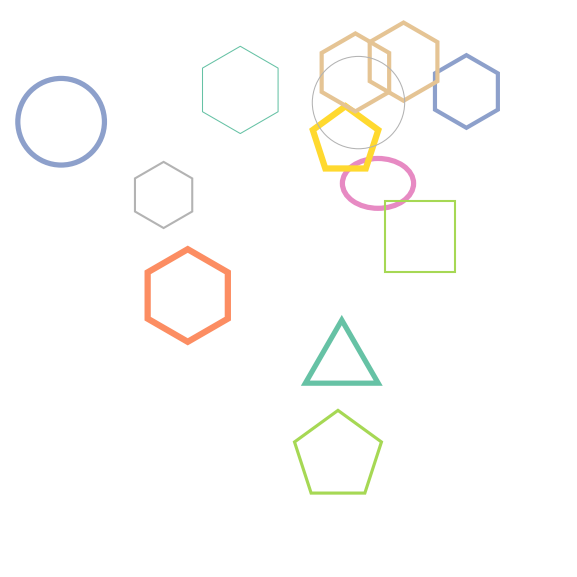[{"shape": "triangle", "thickness": 2.5, "radius": 0.36, "center": [0.592, 0.372]}, {"shape": "hexagon", "thickness": 0.5, "radius": 0.38, "center": [0.416, 0.843]}, {"shape": "hexagon", "thickness": 3, "radius": 0.4, "center": [0.325, 0.487]}, {"shape": "hexagon", "thickness": 2, "radius": 0.31, "center": [0.808, 0.841]}, {"shape": "circle", "thickness": 2.5, "radius": 0.38, "center": [0.106, 0.788]}, {"shape": "oval", "thickness": 2.5, "radius": 0.31, "center": [0.655, 0.682]}, {"shape": "pentagon", "thickness": 1.5, "radius": 0.4, "center": [0.585, 0.209]}, {"shape": "square", "thickness": 1, "radius": 0.31, "center": [0.728, 0.589]}, {"shape": "pentagon", "thickness": 3, "radius": 0.3, "center": [0.598, 0.756]}, {"shape": "hexagon", "thickness": 2, "radius": 0.34, "center": [0.699, 0.892]}, {"shape": "hexagon", "thickness": 2, "radius": 0.34, "center": [0.615, 0.874]}, {"shape": "circle", "thickness": 0.5, "radius": 0.4, "center": [0.621, 0.821]}, {"shape": "hexagon", "thickness": 1, "radius": 0.29, "center": [0.283, 0.662]}]